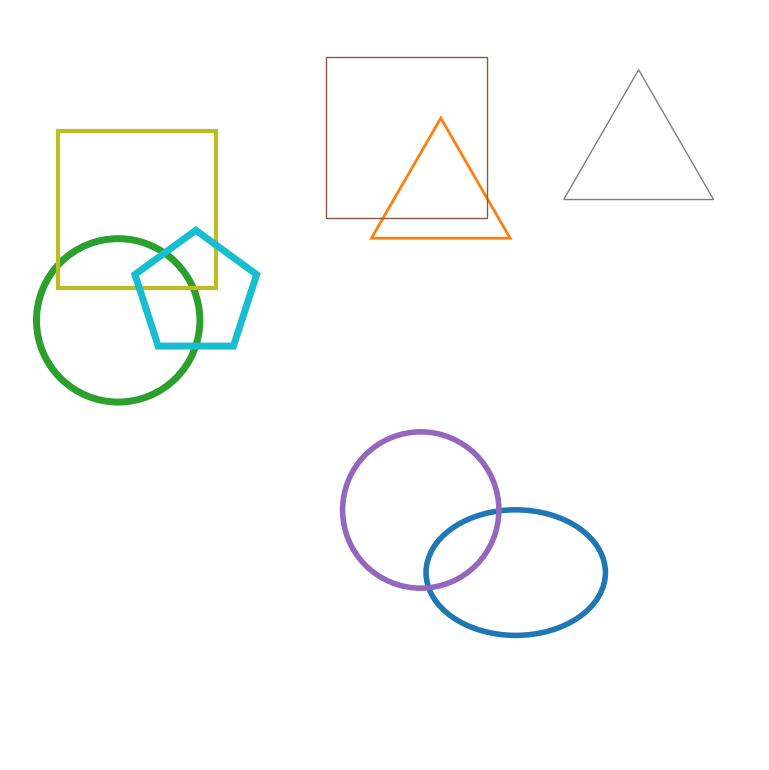[{"shape": "oval", "thickness": 2, "radius": 0.58, "center": [0.67, 0.256]}, {"shape": "triangle", "thickness": 1, "radius": 0.52, "center": [0.572, 0.743]}, {"shape": "circle", "thickness": 2.5, "radius": 0.53, "center": [0.153, 0.584]}, {"shape": "circle", "thickness": 2, "radius": 0.51, "center": [0.546, 0.338]}, {"shape": "square", "thickness": 0.5, "radius": 0.52, "center": [0.528, 0.821]}, {"shape": "triangle", "thickness": 0.5, "radius": 0.56, "center": [0.829, 0.797]}, {"shape": "square", "thickness": 1.5, "radius": 0.51, "center": [0.178, 0.728]}, {"shape": "pentagon", "thickness": 2.5, "radius": 0.42, "center": [0.254, 0.618]}]